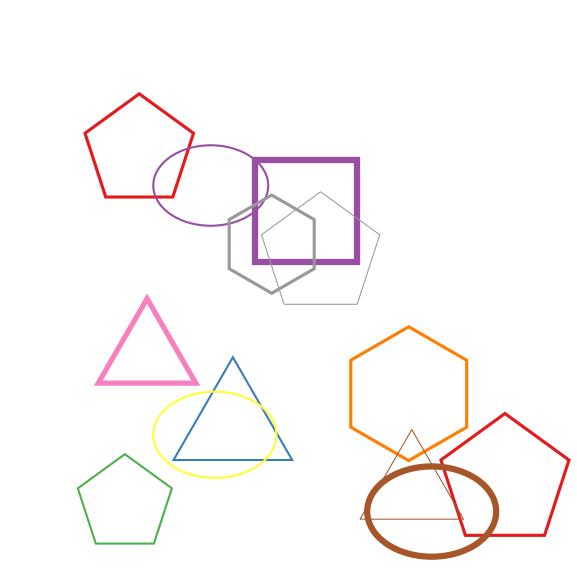[{"shape": "pentagon", "thickness": 1.5, "radius": 0.49, "center": [0.241, 0.738]}, {"shape": "pentagon", "thickness": 1.5, "radius": 0.58, "center": [0.874, 0.166]}, {"shape": "triangle", "thickness": 1, "radius": 0.59, "center": [0.403, 0.262]}, {"shape": "pentagon", "thickness": 1, "radius": 0.43, "center": [0.216, 0.127]}, {"shape": "square", "thickness": 3, "radius": 0.44, "center": [0.529, 0.634]}, {"shape": "oval", "thickness": 1, "radius": 0.5, "center": [0.365, 0.678]}, {"shape": "hexagon", "thickness": 1.5, "radius": 0.58, "center": [0.708, 0.317]}, {"shape": "oval", "thickness": 1, "radius": 0.53, "center": [0.372, 0.246]}, {"shape": "oval", "thickness": 3, "radius": 0.56, "center": [0.748, 0.113]}, {"shape": "triangle", "thickness": 0.5, "radius": 0.52, "center": [0.713, 0.152]}, {"shape": "triangle", "thickness": 2.5, "radius": 0.49, "center": [0.255, 0.384]}, {"shape": "pentagon", "thickness": 0.5, "radius": 0.54, "center": [0.555, 0.559]}, {"shape": "hexagon", "thickness": 1.5, "radius": 0.42, "center": [0.47, 0.576]}]